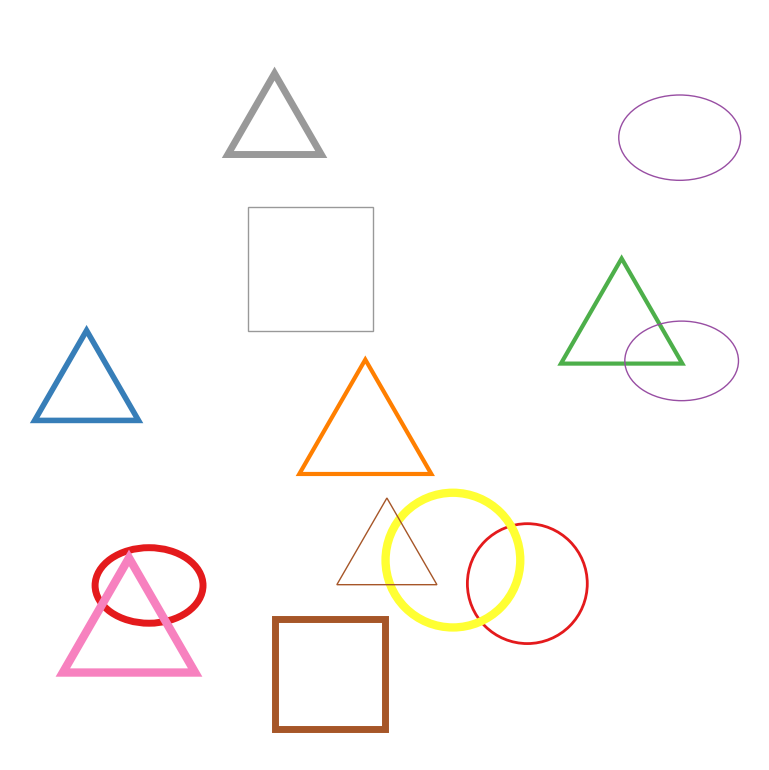[{"shape": "oval", "thickness": 2.5, "radius": 0.35, "center": [0.194, 0.24]}, {"shape": "circle", "thickness": 1, "radius": 0.39, "center": [0.685, 0.242]}, {"shape": "triangle", "thickness": 2, "radius": 0.39, "center": [0.112, 0.493]}, {"shape": "triangle", "thickness": 1.5, "radius": 0.46, "center": [0.807, 0.573]}, {"shape": "oval", "thickness": 0.5, "radius": 0.4, "center": [0.883, 0.821]}, {"shape": "oval", "thickness": 0.5, "radius": 0.37, "center": [0.885, 0.531]}, {"shape": "triangle", "thickness": 1.5, "radius": 0.5, "center": [0.474, 0.434]}, {"shape": "circle", "thickness": 3, "radius": 0.44, "center": [0.588, 0.273]}, {"shape": "square", "thickness": 2.5, "radius": 0.36, "center": [0.429, 0.125]}, {"shape": "triangle", "thickness": 0.5, "radius": 0.38, "center": [0.502, 0.278]}, {"shape": "triangle", "thickness": 3, "radius": 0.5, "center": [0.168, 0.176]}, {"shape": "triangle", "thickness": 2.5, "radius": 0.35, "center": [0.357, 0.834]}, {"shape": "square", "thickness": 0.5, "radius": 0.4, "center": [0.403, 0.651]}]